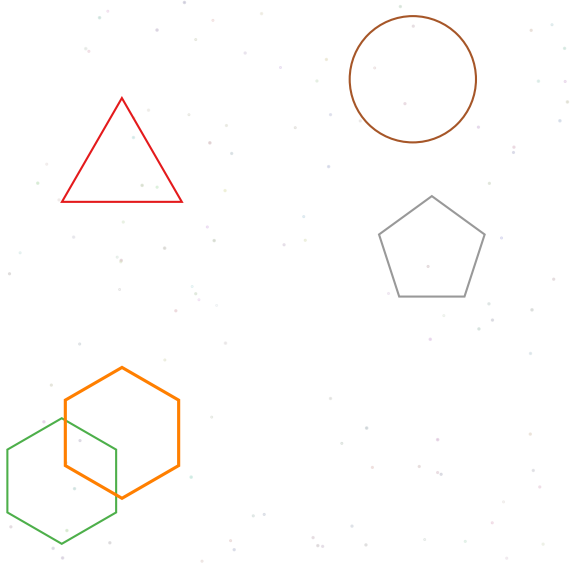[{"shape": "triangle", "thickness": 1, "radius": 0.6, "center": [0.211, 0.71]}, {"shape": "hexagon", "thickness": 1, "radius": 0.54, "center": [0.107, 0.166]}, {"shape": "hexagon", "thickness": 1.5, "radius": 0.57, "center": [0.211, 0.25]}, {"shape": "circle", "thickness": 1, "radius": 0.55, "center": [0.715, 0.862]}, {"shape": "pentagon", "thickness": 1, "radius": 0.48, "center": [0.748, 0.563]}]